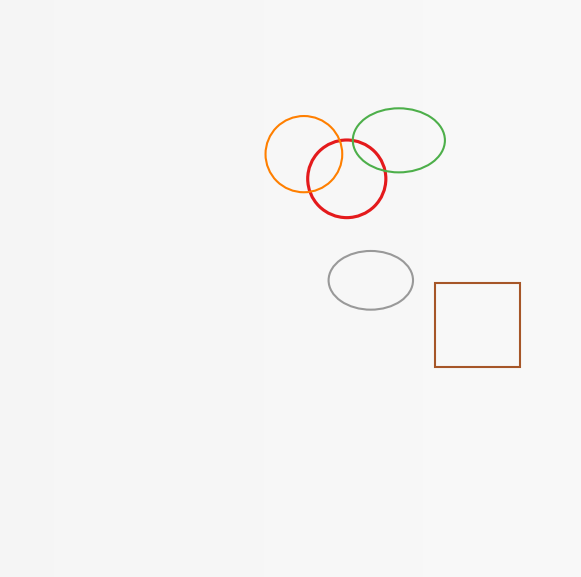[{"shape": "circle", "thickness": 1.5, "radius": 0.34, "center": [0.597, 0.689]}, {"shape": "oval", "thickness": 1, "radius": 0.4, "center": [0.686, 0.756]}, {"shape": "circle", "thickness": 1, "radius": 0.33, "center": [0.523, 0.732]}, {"shape": "square", "thickness": 1, "radius": 0.36, "center": [0.821, 0.437]}, {"shape": "oval", "thickness": 1, "radius": 0.36, "center": [0.638, 0.514]}]